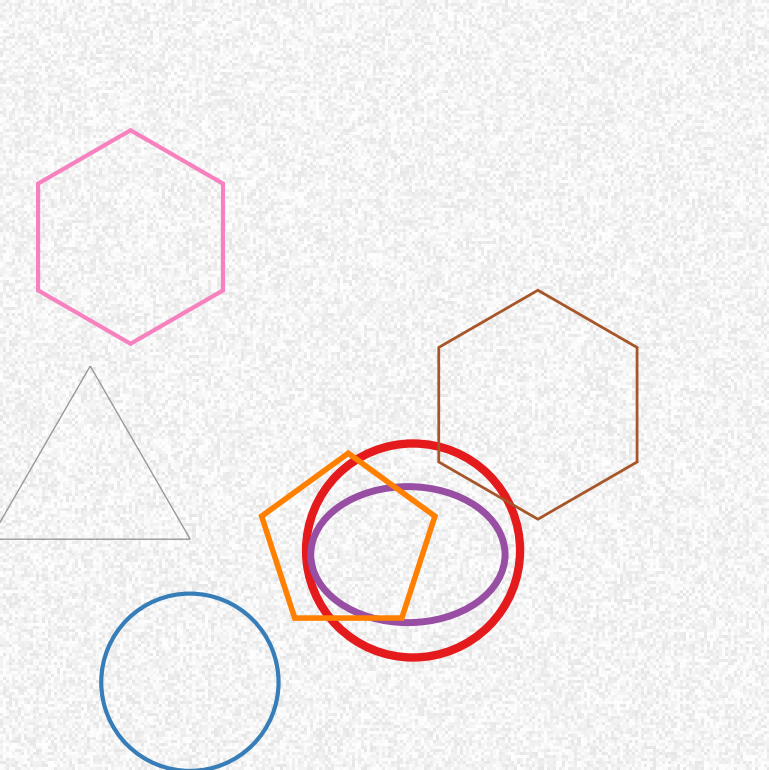[{"shape": "circle", "thickness": 3, "radius": 0.69, "center": [0.536, 0.285]}, {"shape": "circle", "thickness": 1.5, "radius": 0.58, "center": [0.247, 0.114]}, {"shape": "oval", "thickness": 2.5, "radius": 0.63, "center": [0.53, 0.28]}, {"shape": "pentagon", "thickness": 2, "radius": 0.59, "center": [0.452, 0.293]}, {"shape": "hexagon", "thickness": 1, "radius": 0.74, "center": [0.699, 0.474]}, {"shape": "hexagon", "thickness": 1.5, "radius": 0.69, "center": [0.17, 0.692]}, {"shape": "triangle", "thickness": 0.5, "radius": 0.75, "center": [0.117, 0.375]}]